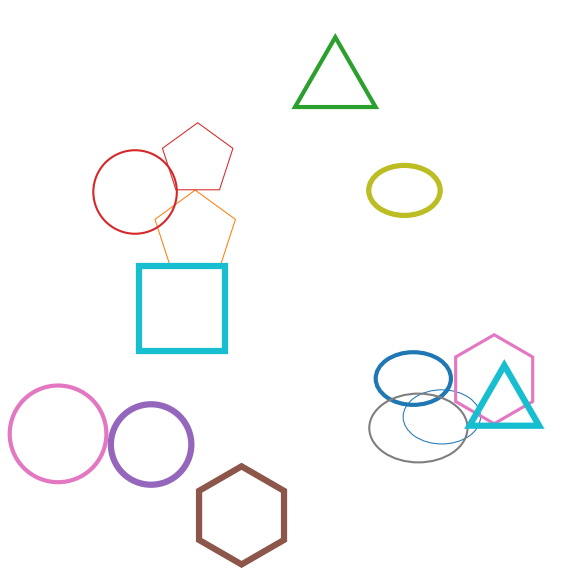[{"shape": "oval", "thickness": 2, "radius": 0.33, "center": [0.716, 0.344]}, {"shape": "oval", "thickness": 0.5, "radius": 0.33, "center": [0.765, 0.277]}, {"shape": "pentagon", "thickness": 0.5, "radius": 0.37, "center": [0.338, 0.597]}, {"shape": "triangle", "thickness": 2, "radius": 0.4, "center": [0.581, 0.854]}, {"shape": "circle", "thickness": 1, "radius": 0.36, "center": [0.234, 0.667]}, {"shape": "pentagon", "thickness": 0.5, "radius": 0.32, "center": [0.342, 0.722]}, {"shape": "circle", "thickness": 3, "radius": 0.35, "center": [0.262, 0.229]}, {"shape": "hexagon", "thickness": 3, "radius": 0.42, "center": [0.418, 0.107]}, {"shape": "hexagon", "thickness": 1.5, "radius": 0.39, "center": [0.856, 0.342]}, {"shape": "circle", "thickness": 2, "radius": 0.42, "center": [0.101, 0.248]}, {"shape": "oval", "thickness": 1, "radius": 0.43, "center": [0.724, 0.258]}, {"shape": "oval", "thickness": 2.5, "radius": 0.31, "center": [0.7, 0.669]}, {"shape": "square", "thickness": 3, "radius": 0.37, "center": [0.315, 0.465]}, {"shape": "triangle", "thickness": 3, "radius": 0.35, "center": [0.873, 0.297]}]